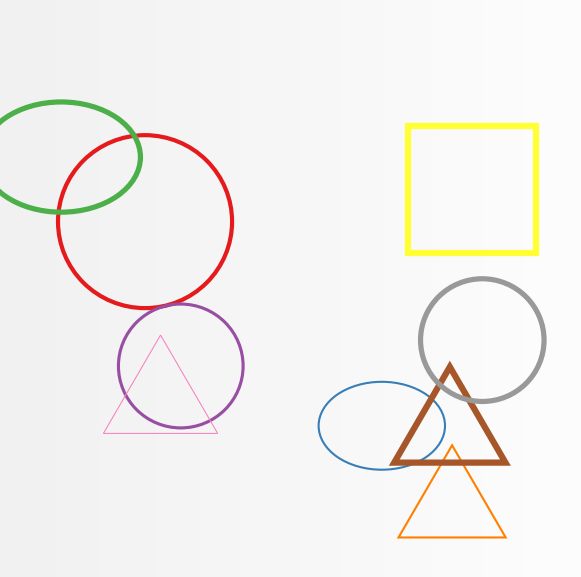[{"shape": "circle", "thickness": 2, "radius": 0.75, "center": [0.25, 0.615]}, {"shape": "oval", "thickness": 1, "radius": 0.54, "center": [0.657, 0.262]}, {"shape": "oval", "thickness": 2.5, "radius": 0.68, "center": [0.105, 0.727]}, {"shape": "circle", "thickness": 1.5, "radius": 0.54, "center": [0.311, 0.365]}, {"shape": "triangle", "thickness": 1, "radius": 0.53, "center": [0.778, 0.122]}, {"shape": "square", "thickness": 3, "radius": 0.55, "center": [0.811, 0.671]}, {"shape": "triangle", "thickness": 3, "radius": 0.55, "center": [0.774, 0.253]}, {"shape": "triangle", "thickness": 0.5, "radius": 0.57, "center": [0.276, 0.305]}, {"shape": "circle", "thickness": 2.5, "radius": 0.53, "center": [0.83, 0.41]}]